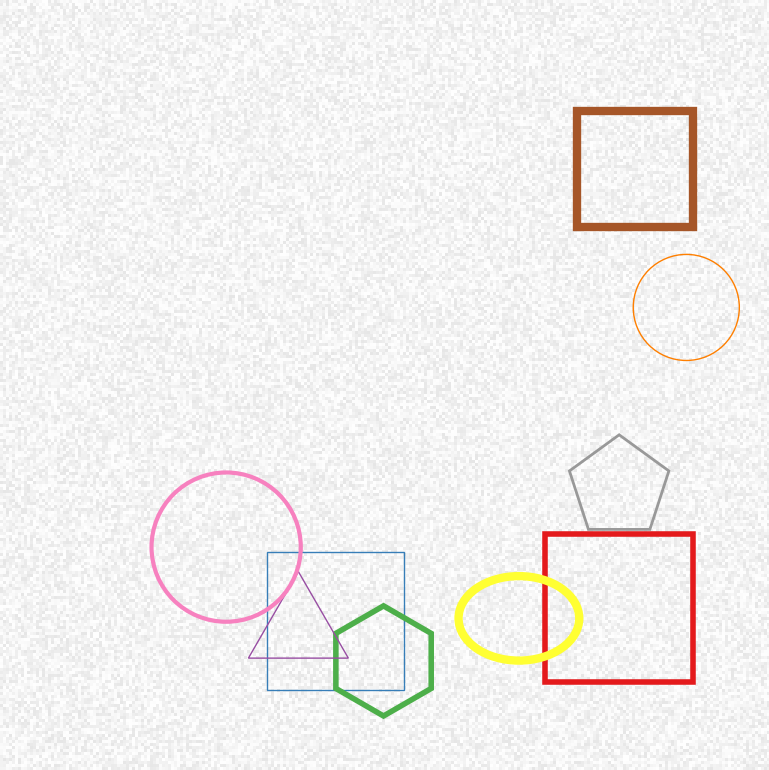[{"shape": "square", "thickness": 2, "radius": 0.48, "center": [0.804, 0.21]}, {"shape": "square", "thickness": 0.5, "radius": 0.45, "center": [0.436, 0.194]}, {"shape": "hexagon", "thickness": 2, "radius": 0.36, "center": [0.498, 0.142]}, {"shape": "triangle", "thickness": 0.5, "radius": 0.37, "center": [0.387, 0.183]}, {"shape": "circle", "thickness": 0.5, "radius": 0.34, "center": [0.891, 0.601]}, {"shape": "oval", "thickness": 3, "radius": 0.39, "center": [0.674, 0.197]}, {"shape": "square", "thickness": 3, "radius": 0.38, "center": [0.825, 0.781]}, {"shape": "circle", "thickness": 1.5, "radius": 0.48, "center": [0.294, 0.289]}, {"shape": "pentagon", "thickness": 1, "radius": 0.34, "center": [0.804, 0.367]}]